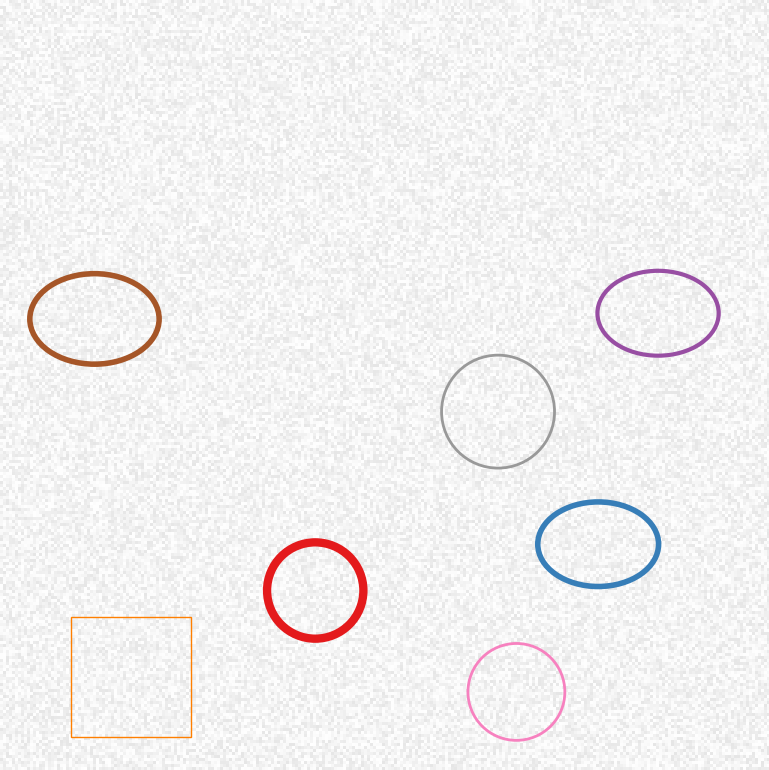[{"shape": "circle", "thickness": 3, "radius": 0.31, "center": [0.409, 0.233]}, {"shape": "oval", "thickness": 2, "radius": 0.39, "center": [0.777, 0.293]}, {"shape": "oval", "thickness": 1.5, "radius": 0.39, "center": [0.855, 0.593]}, {"shape": "square", "thickness": 0.5, "radius": 0.39, "center": [0.17, 0.121]}, {"shape": "oval", "thickness": 2, "radius": 0.42, "center": [0.123, 0.586]}, {"shape": "circle", "thickness": 1, "radius": 0.31, "center": [0.671, 0.101]}, {"shape": "circle", "thickness": 1, "radius": 0.37, "center": [0.647, 0.465]}]